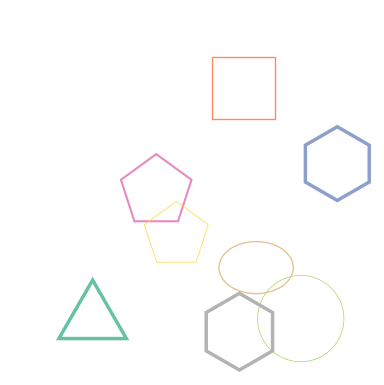[{"shape": "triangle", "thickness": 2.5, "radius": 0.51, "center": [0.241, 0.171]}, {"shape": "square", "thickness": 1, "radius": 0.41, "center": [0.632, 0.771]}, {"shape": "hexagon", "thickness": 2.5, "radius": 0.48, "center": [0.876, 0.575]}, {"shape": "pentagon", "thickness": 1.5, "radius": 0.48, "center": [0.406, 0.503]}, {"shape": "circle", "thickness": 0.5, "radius": 0.56, "center": [0.781, 0.172]}, {"shape": "pentagon", "thickness": 0.5, "radius": 0.44, "center": [0.458, 0.39]}, {"shape": "oval", "thickness": 1, "radius": 0.48, "center": [0.665, 0.305]}, {"shape": "hexagon", "thickness": 2.5, "radius": 0.5, "center": [0.622, 0.138]}]